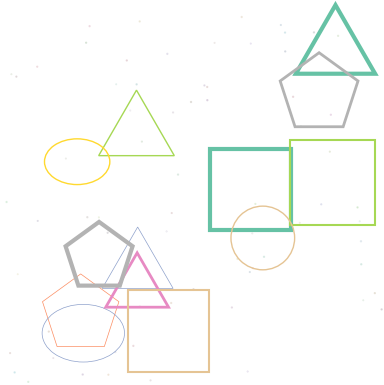[{"shape": "square", "thickness": 3, "radius": 0.52, "center": [0.651, 0.508]}, {"shape": "triangle", "thickness": 3, "radius": 0.59, "center": [0.871, 0.868]}, {"shape": "pentagon", "thickness": 0.5, "radius": 0.52, "center": [0.21, 0.184]}, {"shape": "triangle", "thickness": 0.5, "radius": 0.53, "center": [0.358, 0.304]}, {"shape": "oval", "thickness": 0.5, "radius": 0.53, "center": [0.216, 0.135]}, {"shape": "triangle", "thickness": 2, "radius": 0.47, "center": [0.356, 0.249]}, {"shape": "triangle", "thickness": 1, "radius": 0.57, "center": [0.355, 0.652]}, {"shape": "square", "thickness": 1.5, "radius": 0.55, "center": [0.863, 0.525]}, {"shape": "oval", "thickness": 1, "radius": 0.42, "center": [0.2, 0.58]}, {"shape": "square", "thickness": 1.5, "radius": 0.53, "center": [0.438, 0.14]}, {"shape": "circle", "thickness": 1, "radius": 0.41, "center": [0.683, 0.382]}, {"shape": "pentagon", "thickness": 3, "radius": 0.46, "center": [0.257, 0.332]}, {"shape": "pentagon", "thickness": 2, "radius": 0.53, "center": [0.829, 0.757]}]